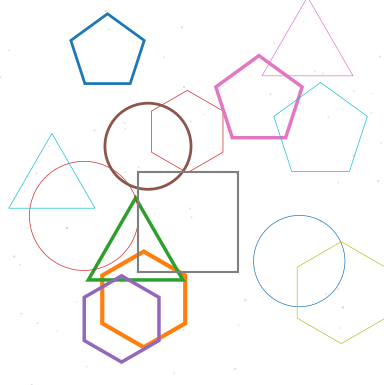[{"shape": "pentagon", "thickness": 2, "radius": 0.5, "center": [0.279, 0.864]}, {"shape": "circle", "thickness": 0.5, "radius": 0.59, "center": [0.777, 0.322]}, {"shape": "hexagon", "thickness": 3, "radius": 0.62, "center": [0.373, 0.222]}, {"shape": "triangle", "thickness": 2.5, "radius": 0.71, "center": [0.352, 0.344]}, {"shape": "hexagon", "thickness": 0.5, "radius": 0.54, "center": [0.486, 0.658]}, {"shape": "circle", "thickness": 0.5, "radius": 0.71, "center": [0.218, 0.439]}, {"shape": "hexagon", "thickness": 2.5, "radius": 0.56, "center": [0.316, 0.172]}, {"shape": "circle", "thickness": 2, "radius": 0.56, "center": [0.384, 0.62]}, {"shape": "triangle", "thickness": 0.5, "radius": 0.68, "center": [0.799, 0.871]}, {"shape": "pentagon", "thickness": 2.5, "radius": 0.59, "center": [0.673, 0.738]}, {"shape": "square", "thickness": 1.5, "radius": 0.65, "center": [0.489, 0.423]}, {"shape": "hexagon", "thickness": 0.5, "radius": 0.66, "center": [0.887, 0.24]}, {"shape": "triangle", "thickness": 0.5, "radius": 0.65, "center": [0.135, 0.524]}, {"shape": "pentagon", "thickness": 0.5, "radius": 0.64, "center": [0.833, 0.658]}]